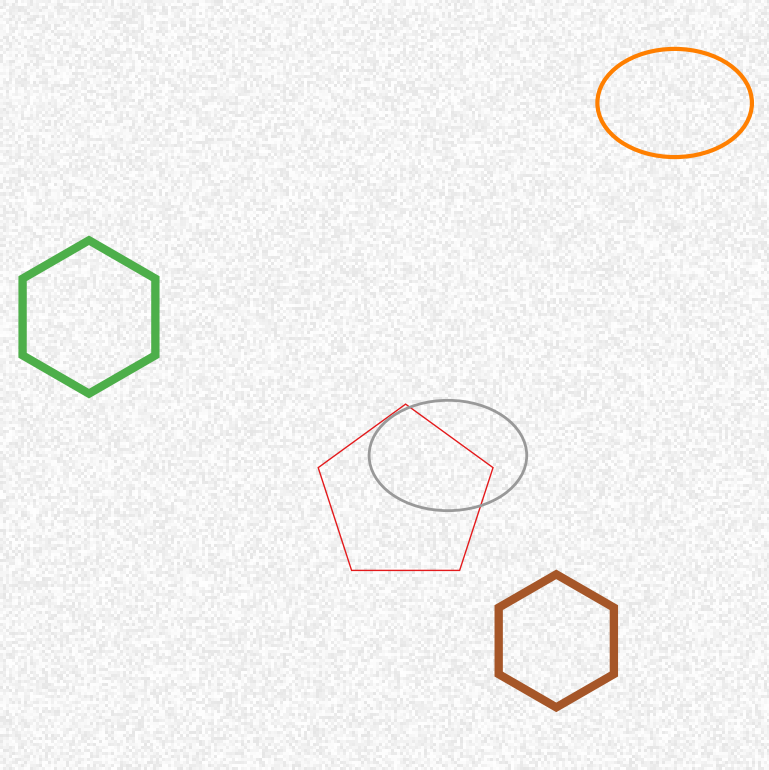[{"shape": "pentagon", "thickness": 0.5, "radius": 0.6, "center": [0.527, 0.356]}, {"shape": "hexagon", "thickness": 3, "radius": 0.5, "center": [0.116, 0.588]}, {"shape": "oval", "thickness": 1.5, "radius": 0.5, "center": [0.876, 0.866]}, {"shape": "hexagon", "thickness": 3, "radius": 0.43, "center": [0.722, 0.168]}, {"shape": "oval", "thickness": 1, "radius": 0.51, "center": [0.582, 0.408]}]